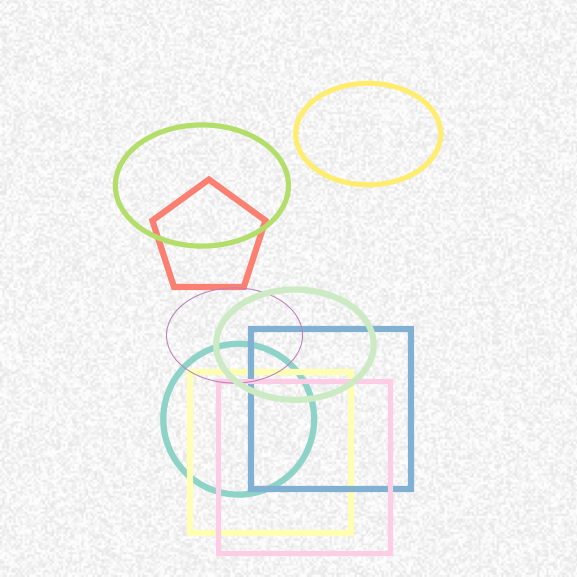[{"shape": "circle", "thickness": 3, "radius": 0.65, "center": [0.413, 0.273]}, {"shape": "square", "thickness": 3, "radius": 0.7, "center": [0.469, 0.215]}, {"shape": "pentagon", "thickness": 3, "radius": 0.51, "center": [0.362, 0.585]}, {"shape": "square", "thickness": 3, "radius": 0.69, "center": [0.573, 0.291]}, {"shape": "oval", "thickness": 2.5, "radius": 0.75, "center": [0.35, 0.678]}, {"shape": "square", "thickness": 2.5, "radius": 0.75, "center": [0.527, 0.19]}, {"shape": "oval", "thickness": 0.5, "radius": 0.59, "center": [0.406, 0.418]}, {"shape": "oval", "thickness": 3, "radius": 0.68, "center": [0.511, 0.402]}, {"shape": "oval", "thickness": 2.5, "radius": 0.63, "center": [0.638, 0.767]}]